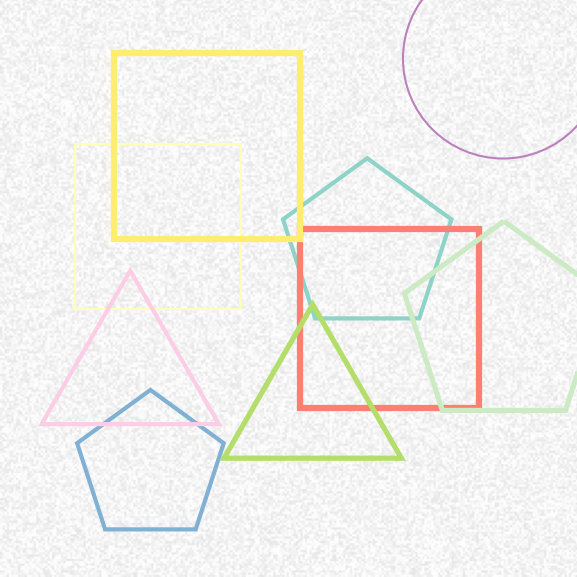[{"shape": "pentagon", "thickness": 2, "radius": 0.77, "center": [0.636, 0.572]}, {"shape": "square", "thickness": 1, "radius": 0.72, "center": [0.273, 0.607]}, {"shape": "square", "thickness": 3, "radius": 0.77, "center": [0.675, 0.448]}, {"shape": "pentagon", "thickness": 2, "radius": 0.67, "center": [0.26, 0.19]}, {"shape": "triangle", "thickness": 2.5, "radius": 0.89, "center": [0.541, 0.294]}, {"shape": "triangle", "thickness": 2, "radius": 0.89, "center": [0.225, 0.353]}, {"shape": "circle", "thickness": 1, "radius": 0.87, "center": [0.871, 0.898]}, {"shape": "pentagon", "thickness": 2.5, "radius": 0.91, "center": [0.873, 0.435]}, {"shape": "square", "thickness": 3, "radius": 0.8, "center": [0.358, 0.746]}]